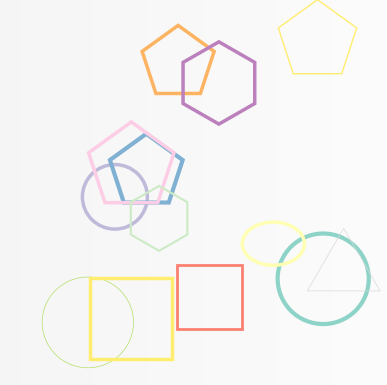[{"shape": "circle", "thickness": 3, "radius": 0.59, "center": [0.834, 0.276]}, {"shape": "oval", "thickness": 2.5, "radius": 0.4, "center": [0.705, 0.367]}, {"shape": "circle", "thickness": 2.5, "radius": 0.42, "center": [0.296, 0.489]}, {"shape": "square", "thickness": 2, "radius": 0.42, "center": [0.541, 0.229]}, {"shape": "pentagon", "thickness": 3, "radius": 0.49, "center": [0.378, 0.554]}, {"shape": "pentagon", "thickness": 2.5, "radius": 0.49, "center": [0.46, 0.836]}, {"shape": "circle", "thickness": 0.5, "radius": 0.59, "center": [0.227, 0.163]}, {"shape": "pentagon", "thickness": 2.5, "radius": 0.58, "center": [0.339, 0.567]}, {"shape": "triangle", "thickness": 0.5, "radius": 0.54, "center": [0.887, 0.299]}, {"shape": "hexagon", "thickness": 2.5, "radius": 0.53, "center": [0.565, 0.785]}, {"shape": "hexagon", "thickness": 1.5, "radius": 0.42, "center": [0.41, 0.433]}, {"shape": "pentagon", "thickness": 1, "radius": 0.53, "center": [0.819, 0.895]}, {"shape": "square", "thickness": 2.5, "radius": 0.52, "center": [0.338, 0.173]}]